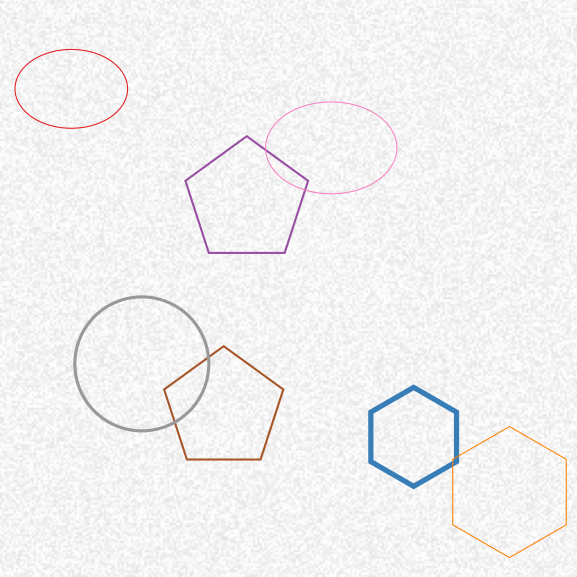[{"shape": "oval", "thickness": 0.5, "radius": 0.49, "center": [0.123, 0.845]}, {"shape": "hexagon", "thickness": 2.5, "radius": 0.43, "center": [0.716, 0.243]}, {"shape": "pentagon", "thickness": 1, "radius": 0.56, "center": [0.427, 0.652]}, {"shape": "hexagon", "thickness": 0.5, "radius": 0.57, "center": [0.882, 0.147]}, {"shape": "pentagon", "thickness": 1, "radius": 0.54, "center": [0.387, 0.291]}, {"shape": "oval", "thickness": 0.5, "radius": 0.57, "center": [0.574, 0.743]}, {"shape": "circle", "thickness": 1.5, "radius": 0.58, "center": [0.246, 0.369]}]